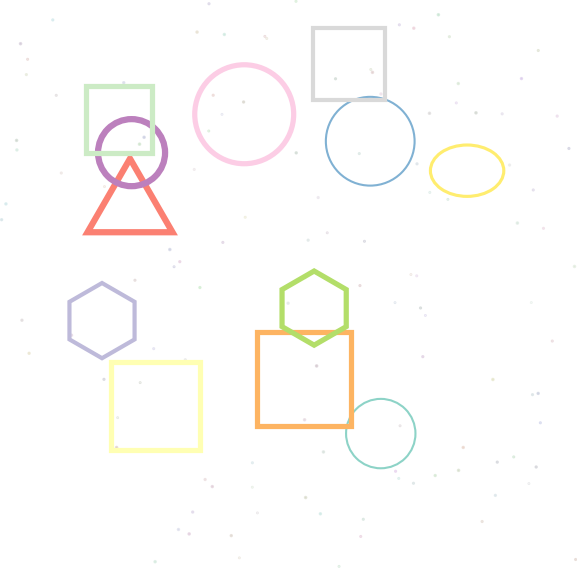[{"shape": "circle", "thickness": 1, "radius": 0.3, "center": [0.659, 0.248]}, {"shape": "square", "thickness": 2.5, "radius": 0.38, "center": [0.269, 0.296]}, {"shape": "hexagon", "thickness": 2, "radius": 0.33, "center": [0.177, 0.444]}, {"shape": "triangle", "thickness": 3, "radius": 0.42, "center": [0.225, 0.639]}, {"shape": "circle", "thickness": 1, "radius": 0.38, "center": [0.641, 0.755]}, {"shape": "square", "thickness": 2.5, "radius": 0.41, "center": [0.527, 0.343]}, {"shape": "hexagon", "thickness": 2.5, "radius": 0.32, "center": [0.544, 0.466]}, {"shape": "circle", "thickness": 2.5, "radius": 0.43, "center": [0.423, 0.801]}, {"shape": "square", "thickness": 2, "radius": 0.31, "center": [0.604, 0.889]}, {"shape": "circle", "thickness": 3, "radius": 0.29, "center": [0.228, 0.735]}, {"shape": "square", "thickness": 2.5, "radius": 0.29, "center": [0.206, 0.792]}, {"shape": "oval", "thickness": 1.5, "radius": 0.32, "center": [0.809, 0.704]}]